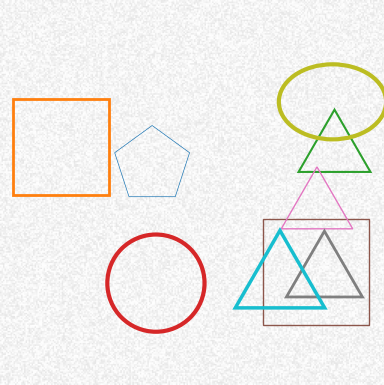[{"shape": "pentagon", "thickness": 0.5, "radius": 0.51, "center": [0.395, 0.572]}, {"shape": "square", "thickness": 2, "radius": 0.63, "center": [0.159, 0.619]}, {"shape": "triangle", "thickness": 1.5, "radius": 0.54, "center": [0.869, 0.607]}, {"shape": "circle", "thickness": 3, "radius": 0.63, "center": [0.405, 0.265]}, {"shape": "square", "thickness": 1, "radius": 0.69, "center": [0.821, 0.293]}, {"shape": "triangle", "thickness": 1, "radius": 0.54, "center": [0.823, 0.459]}, {"shape": "triangle", "thickness": 2, "radius": 0.57, "center": [0.843, 0.286]}, {"shape": "oval", "thickness": 3, "radius": 0.7, "center": [0.864, 0.735]}, {"shape": "triangle", "thickness": 2.5, "radius": 0.67, "center": [0.727, 0.267]}]